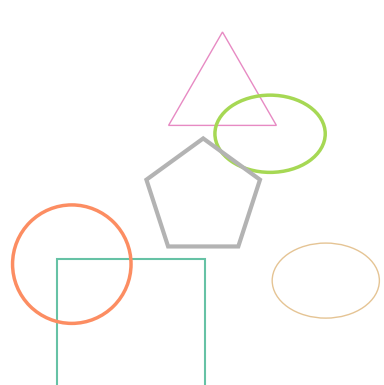[{"shape": "square", "thickness": 1.5, "radius": 0.96, "center": [0.341, 0.136]}, {"shape": "circle", "thickness": 2.5, "radius": 0.77, "center": [0.186, 0.314]}, {"shape": "triangle", "thickness": 1, "radius": 0.81, "center": [0.578, 0.755]}, {"shape": "oval", "thickness": 2.5, "radius": 0.72, "center": [0.701, 0.653]}, {"shape": "oval", "thickness": 1, "radius": 0.7, "center": [0.846, 0.271]}, {"shape": "pentagon", "thickness": 3, "radius": 0.78, "center": [0.528, 0.485]}]